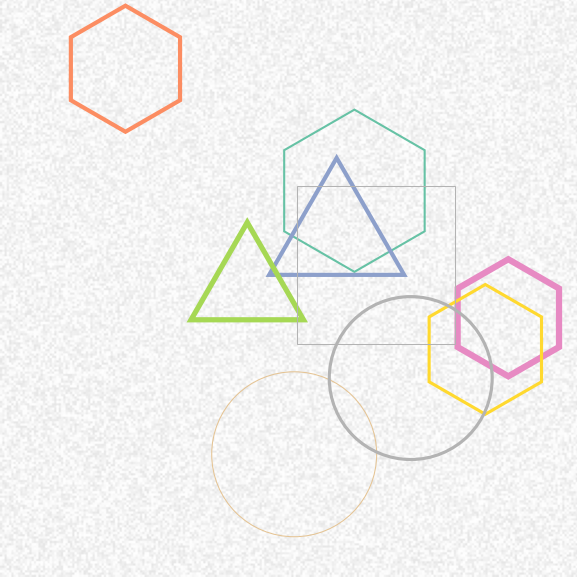[{"shape": "hexagon", "thickness": 1, "radius": 0.7, "center": [0.614, 0.669]}, {"shape": "hexagon", "thickness": 2, "radius": 0.55, "center": [0.217, 0.88]}, {"shape": "triangle", "thickness": 2, "radius": 0.67, "center": [0.583, 0.591]}, {"shape": "hexagon", "thickness": 3, "radius": 0.51, "center": [0.88, 0.449]}, {"shape": "triangle", "thickness": 2.5, "radius": 0.56, "center": [0.428, 0.502]}, {"shape": "hexagon", "thickness": 1.5, "radius": 0.56, "center": [0.84, 0.394]}, {"shape": "circle", "thickness": 0.5, "radius": 0.71, "center": [0.509, 0.213]}, {"shape": "square", "thickness": 0.5, "radius": 0.68, "center": [0.651, 0.54]}, {"shape": "circle", "thickness": 1.5, "radius": 0.71, "center": [0.711, 0.344]}]